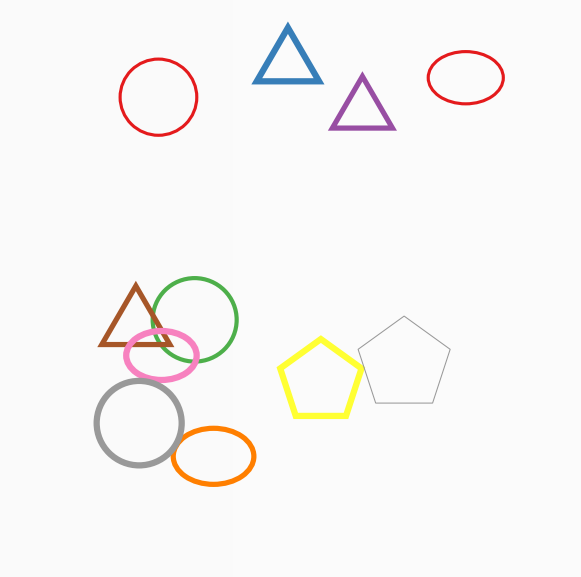[{"shape": "oval", "thickness": 1.5, "radius": 0.32, "center": [0.801, 0.865]}, {"shape": "circle", "thickness": 1.5, "radius": 0.33, "center": [0.273, 0.831]}, {"shape": "triangle", "thickness": 3, "radius": 0.31, "center": [0.495, 0.889]}, {"shape": "circle", "thickness": 2, "radius": 0.36, "center": [0.335, 0.445]}, {"shape": "triangle", "thickness": 2.5, "radius": 0.3, "center": [0.624, 0.807]}, {"shape": "oval", "thickness": 2.5, "radius": 0.35, "center": [0.367, 0.209]}, {"shape": "pentagon", "thickness": 3, "radius": 0.37, "center": [0.552, 0.338]}, {"shape": "triangle", "thickness": 2.5, "radius": 0.34, "center": [0.234, 0.436]}, {"shape": "oval", "thickness": 3, "radius": 0.3, "center": [0.278, 0.384]}, {"shape": "circle", "thickness": 3, "radius": 0.37, "center": [0.239, 0.266]}, {"shape": "pentagon", "thickness": 0.5, "radius": 0.42, "center": [0.695, 0.369]}]